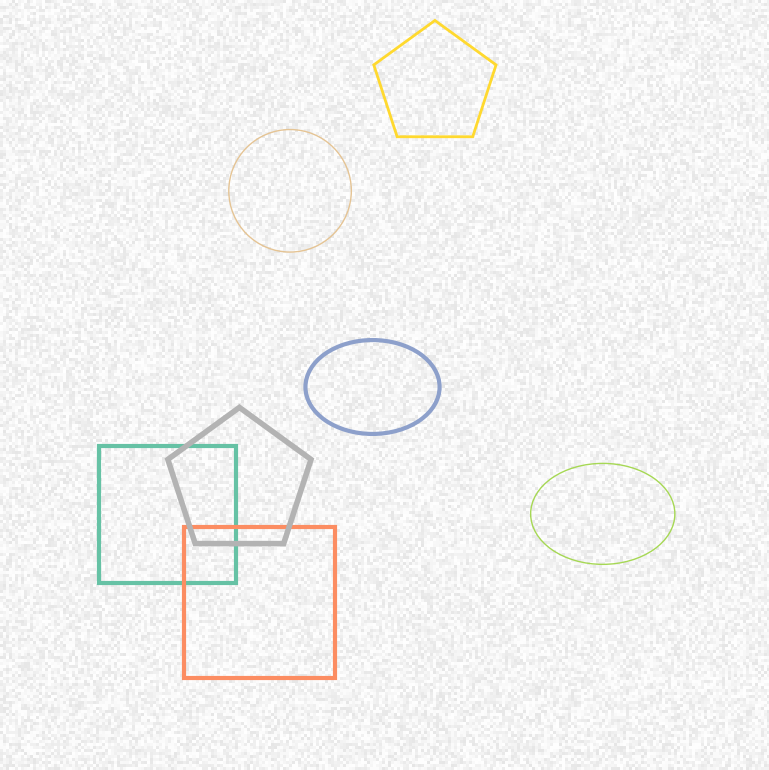[{"shape": "square", "thickness": 1.5, "radius": 0.44, "center": [0.218, 0.332]}, {"shape": "square", "thickness": 1.5, "radius": 0.49, "center": [0.338, 0.218]}, {"shape": "oval", "thickness": 1.5, "radius": 0.44, "center": [0.484, 0.497]}, {"shape": "oval", "thickness": 0.5, "radius": 0.47, "center": [0.783, 0.333]}, {"shape": "pentagon", "thickness": 1, "radius": 0.42, "center": [0.565, 0.89]}, {"shape": "circle", "thickness": 0.5, "radius": 0.4, "center": [0.377, 0.752]}, {"shape": "pentagon", "thickness": 2, "radius": 0.49, "center": [0.311, 0.373]}]